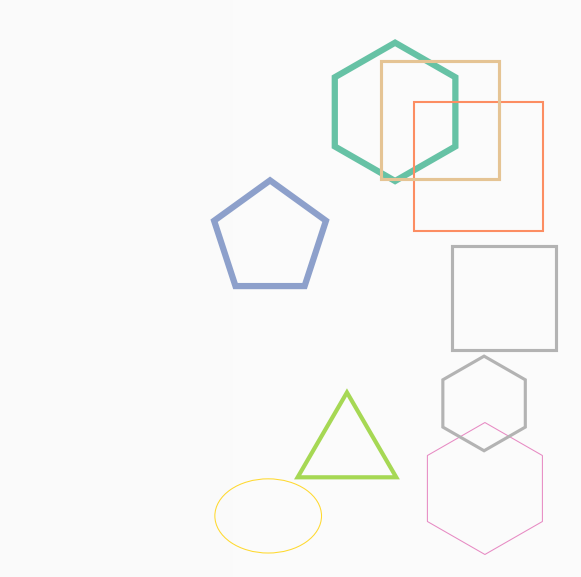[{"shape": "hexagon", "thickness": 3, "radius": 0.6, "center": [0.68, 0.805]}, {"shape": "square", "thickness": 1, "radius": 0.56, "center": [0.823, 0.711]}, {"shape": "pentagon", "thickness": 3, "radius": 0.51, "center": [0.465, 0.586]}, {"shape": "hexagon", "thickness": 0.5, "radius": 0.57, "center": [0.834, 0.153]}, {"shape": "triangle", "thickness": 2, "radius": 0.49, "center": [0.597, 0.222]}, {"shape": "oval", "thickness": 0.5, "radius": 0.46, "center": [0.461, 0.106]}, {"shape": "square", "thickness": 1.5, "radius": 0.51, "center": [0.757, 0.791]}, {"shape": "hexagon", "thickness": 1.5, "radius": 0.41, "center": [0.833, 0.301]}, {"shape": "square", "thickness": 1.5, "radius": 0.45, "center": [0.868, 0.483]}]